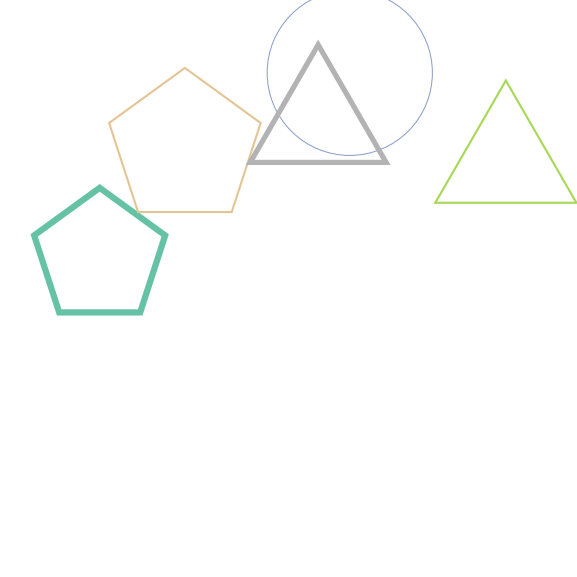[{"shape": "pentagon", "thickness": 3, "radius": 0.6, "center": [0.173, 0.555]}, {"shape": "circle", "thickness": 0.5, "radius": 0.72, "center": [0.606, 0.873]}, {"shape": "triangle", "thickness": 1, "radius": 0.71, "center": [0.876, 0.719]}, {"shape": "pentagon", "thickness": 1, "radius": 0.69, "center": [0.32, 0.744]}, {"shape": "triangle", "thickness": 2.5, "radius": 0.68, "center": [0.551, 0.786]}]